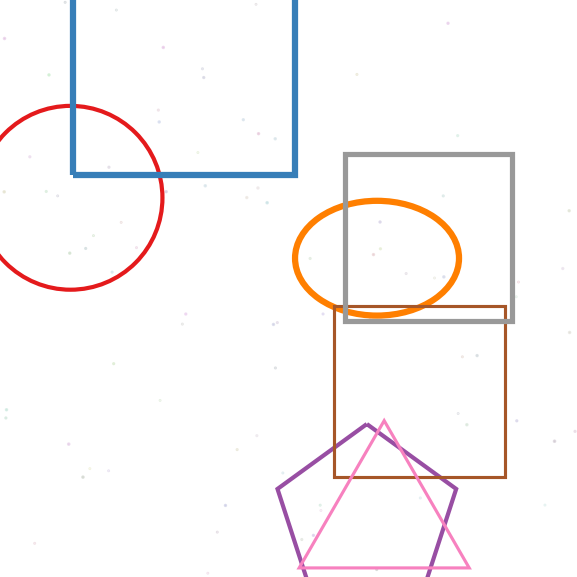[{"shape": "circle", "thickness": 2, "radius": 0.8, "center": [0.122, 0.657]}, {"shape": "square", "thickness": 3, "radius": 0.96, "center": [0.318, 0.888]}, {"shape": "pentagon", "thickness": 2, "radius": 0.81, "center": [0.635, 0.102]}, {"shape": "oval", "thickness": 3, "radius": 0.71, "center": [0.653, 0.552]}, {"shape": "square", "thickness": 1.5, "radius": 0.74, "center": [0.726, 0.321]}, {"shape": "triangle", "thickness": 1.5, "radius": 0.85, "center": [0.665, 0.101]}, {"shape": "square", "thickness": 2.5, "radius": 0.72, "center": [0.743, 0.588]}]